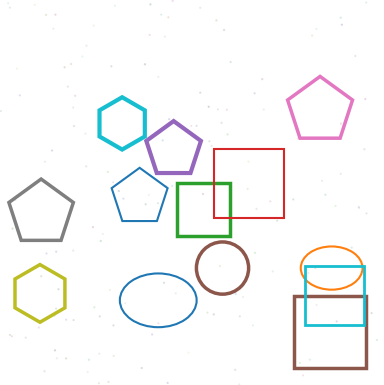[{"shape": "pentagon", "thickness": 1.5, "radius": 0.38, "center": [0.363, 0.488]}, {"shape": "oval", "thickness": 1.5, "radius": 0.5, "center": [0.411, 0.22]}, {"shape": "oval", "thickness": 1.5, "radius": 0.4, "center": [0.861, 0.304]}, {"shape": "square", "thickness": 2.5, "radius": 0.35, "center": [0.528, 0.456]}, {"shape": "square", "thickness": 1.5, "radius": 0.45, "center": [0.646, 0.524]}, {"shape": "pentagon", "thickness": 3, "radius": 0.37, "center": [0.451, 0.611]}, {"shape": "circle", "thickness": 2.5, "radius": 0.34, "center": [0.578, 0.304]}, {"shape": "square", "thickness": 2.5, "radius": 0.47, "center": [0.858, 0.138]}, {"shape": "pentagon", "thickness": 2.5, "radius": 0.44, "center": [0.831, 0.713]}, {"shape": "pentagon", "thickness": 2.5, "radius": 0.44, "center": [0.107, 0.447]}, {"shape": "hexagon", "thickness": 2.5, "radius": 0.37, "center": [0.104, 0.238]}, {"shape": "hexagon", "thickness": 3, "radius": 0.34, "center": [0.317, 0.679]}, {"shape": "square", "thickness": 2, "radius": 0.38, "center": [0.869, 0.233]}]